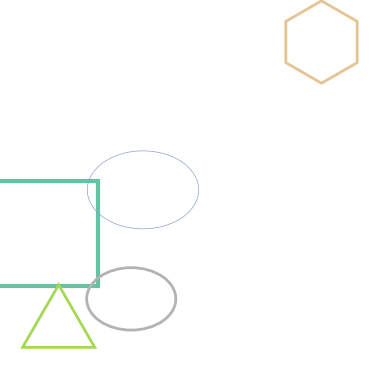[{"shape": "square", "thickness": 3, "radius": 0.68, "center": [0.118, 0.395]}, {"shape": "oval", "thickness": 0.5, "radius": 0.72, "center": [0.371, 0.507]}, {"shape": "triangle", "thickness": 2, "radius": 0.54, "center": [0.152, 0.152]}, {"shape": "hexagon", "thickness": 2, "radius": 0.54, "center": [0.835, 0.891]}, {"shape": "oval", "thickness": 2, "radius": 0.58, "center": [0.341, 0.224]}]